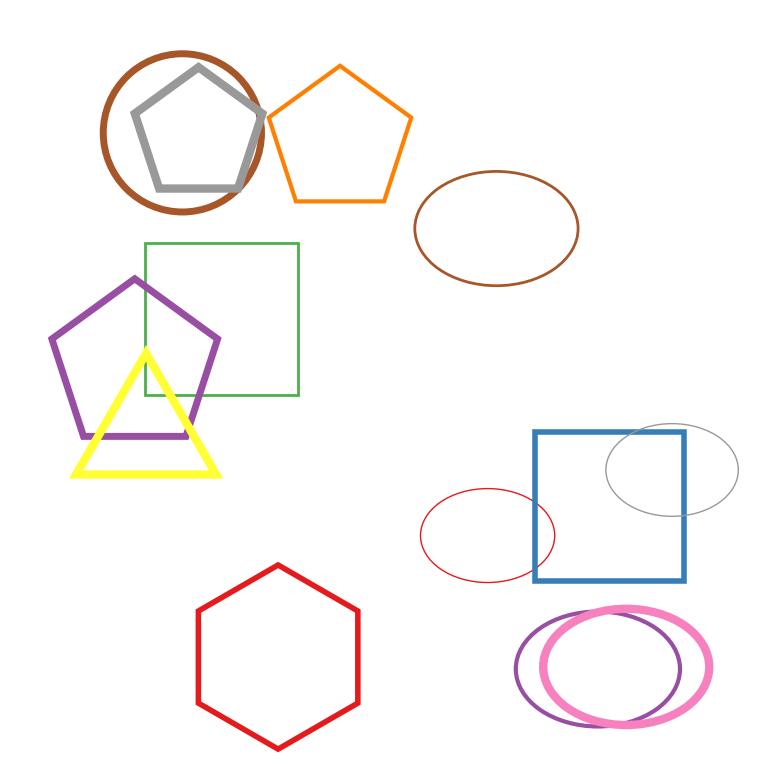[{"shape": "oval", "thickness": 0.5, "radius": 0.44, "center": [0.633, 0.304]}, {"shape": "hexagon", "thickness": 2, "radius": 0.6, "center": [0.361, 0.147]}, {"shape": "square", "thickness": 2, "radius": 0.48, "center": [0.791, 0.342]}, {"shape": "square", "thickness": 1, "radius": 0.5, "center": [0.288, 0.586]}, {"shape": "oval", "thickness": 1.5, "radius": 0.53, "center": [0.776, 0.131]}, {"shape": "pentagon", "thickness": 2.5, "radius": 0.57, "center": [0.175, 0.525]}, {"shape": "pentagon", "thickness": 1.5, "radius": 0.49, "center": [0.442, 0.817]}, {"shape": "triangle", "thickness": 3, "radius": 0.52, "center": [0.19, 0.436]}, {"shape": "circle", "thickness": 2.5, "radius": 0.51, "center": [0.237, 0.827]}, {"shape": "oval", "thickness": 1, "radius": 0.53, "center": [0.645, 0.703]}, {"shape": "oval", "thickness": 3, "radius": 0.54, "center": [0.813, 0.134]}, {"shape": "pentagon", "thickness": 3, "radius": 0.44, "center": [0.258, 0.826]}, {"shape": "oval", "thickness": 0.5, "radius": 0.43, "center": [0.873, 0.39]}]